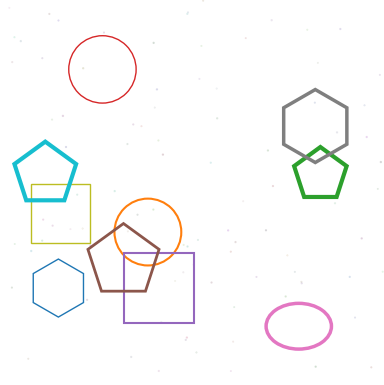[{"shape": "hexagon", "thickness": 1, "radius": 0.38, "center": [0.152, 0.252]}, {"shape": "circle", "thickness": 1.5, "radius": 0.43, "center": [0.384, 0.397]}, {"shape": "pentagon", "thickness": 3, "radius": 0.36, "center": [0.832, 0.546]}, {"shape": "circle", "thickness": 1, "radius": 0.44, "center": [0.266, 0.82]}, {"shape": "square", "thickness": 1.5, "radius": 0.45, "center": [0.413, 0.252]}, {"shape": "pentagon", "thickness": 2, "radius": 0.49, "center": [0.321, 0.322]}, {"shape": "oval", "thickness": 2.5, "radius": 0.42, "center": [0.776, 0.153]}, {"shape": "hexagon", "thickness": 2.5, "radius": 0.47, "center": [0.819, 0.673]}, {"shape": "square", "thickness": 1, "radius": 0.38, "center": [0.156, 0.445]}, {"shape": "pentagon", "thickness": 3, "radius": 0.42, "center": [0.118, 0.548]}]